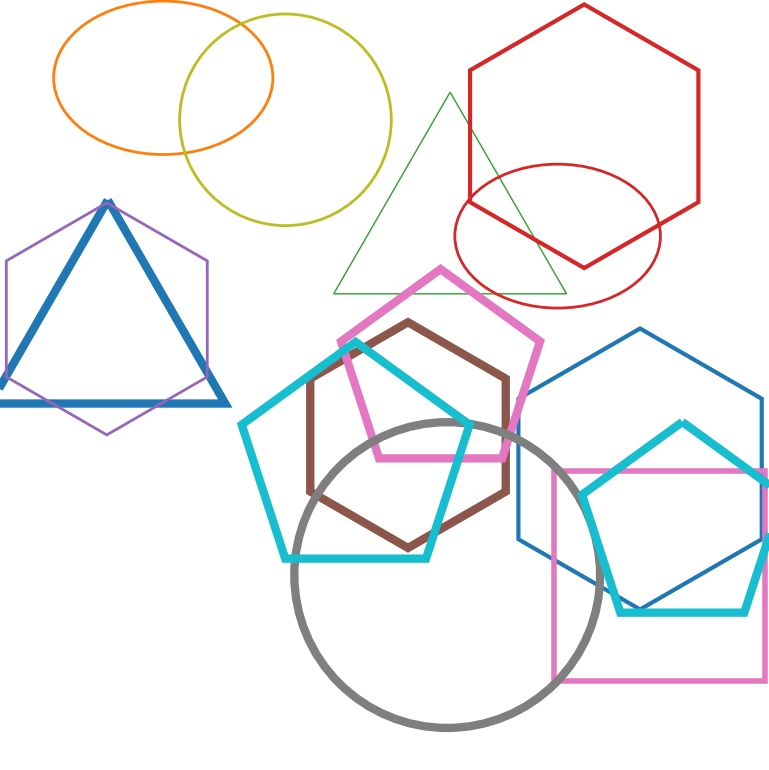[{"shape": "hexagon", "thickness": 1.5, "radius": 0.91, "center": [0.831, 0.391]}, {"shape": "triangle", "thickness": 3, "radius": 0.88, "center": [0.14, 0.564]}, {"shape": "oval", "thickness": 1, "radius": 0.71, "center": [0.212, 0.899]}, {"shape": "triangle", "thickness": 0.5, "radius": 0.87, "center": [0.585, 0.706]}, {"shape": "hexagon", "thickness": 1.5, "radius": 0.86, "center": [0.759, 0.823]}, {"shape": "oval", "thickness": 1, "radius": 0.67, "center": [0.724, 0.693]}, {"shape": "hexagon", "thickness": 1, "radius": 0.75, "center": [0.139, 0.586]}, {"shape": "hexagon", "thickness": 3, "radius": 0.73, "center": [0.53, 0.435]}, {"shape": "square", "thickness": 2, "radius": 0.68, "center": [0.857, 0.252]}, {"shape": "pentagon", "thickness": 3, "radius": 0.68, "center": [0.572, 0.515]}, {"shape": "circle", "thickness": 3, "radius": 0.99, "center": [0.581, 0.253]}, {"shape": "circle", "thickness": 1, "radius": 0.69, "center": [0.371, 0.844]}, {"shape": "pentagon", "thickness": 3, "radius": 0.78, "center": [0.462, 0.4]}, {"shape": "pentagon", "thickness": 3, "radius": 0.68, "center": [0.886, 0.315]}]